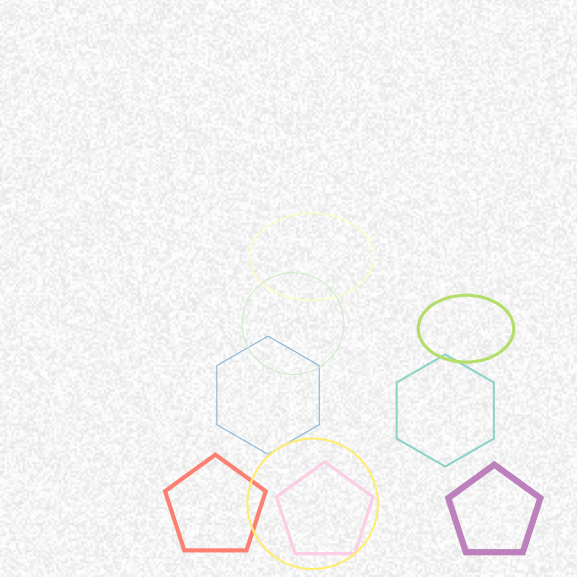[{"shape": "hexagon", "thickness": 1, "radius": 0.49, "center": [0.771, 0.288]}, {"shape": "oval", "thickness": 0.5, "radius": 0.54, "center": [0.54, 0.555]}, {"shape": "pentagon", "thickness": 2, "radius": 0.46, "center": [0.373, 0.12]}, {"shape": "hexagon", "thickness": 0.5, "radius": 0.51, "center": [0.464, 0.315]}, {"shape": "oval", "thickness": 1.5, "radius": 0.41, "center": [0.807, 0.43]}, {"shape": "pentagon", "thickness": 1.5, "radius": 0.44, "center": [0.562, 0.112]}, {"shape": "pentagon", "thickness": 3, "radius": 0.42, "center": [0.856, 0.111]}, {"shape": "circle", "thickness": 0.5, "radius": 0.44, "center": [0.507, 0.439]}, {"shape": "circle", "thickness": 1, "radius": 0.56, "center": [0.542, 0.127]}]